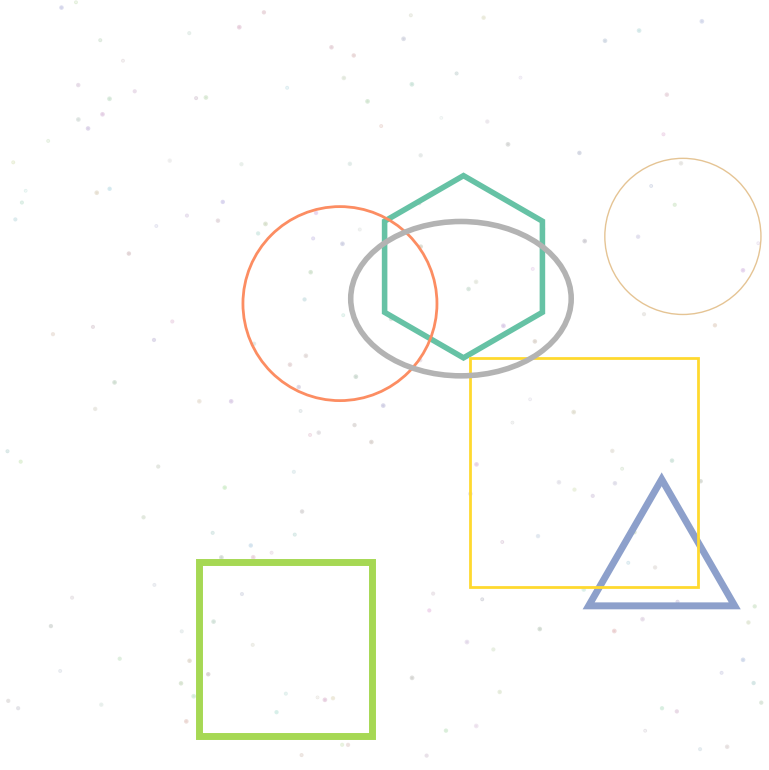[{"shape": "hexagon", "thickness": 2, "radius": 0.59, "center": [0.602, 0.654]}, {"shape": "circle", "thickness": 1, "radius": 0.63, "center": [0.441, 0.606]}, {"shape": "triangle", "thickness": 2.5, "radius": 0.55, "center": [0.859, 0.268]}, {"shape": "square", "thickness": 2.5, "radius": 0.56, "center": [0.371, 0.157]}, {"shape": "square", "thickness": 1, "radius": 0.74, "center": [0.758, 0.387]}, {"shape": "circle", "thickness": 0.5, "radius": 0.51, "center": [0.887, 0.693]}, {"shape": "oval", "thickness": 2, "radius": 0.72, "center": [0.599, 0.612]}]